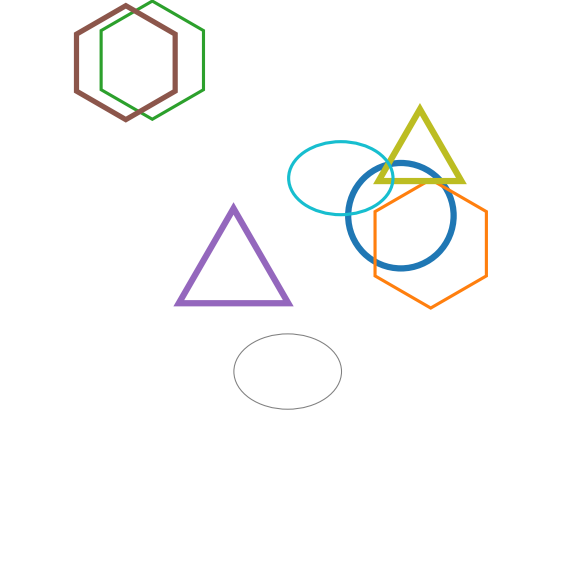[{"shape": "circle", "thickness": 3, "radius": 0.46, "center": [0.694, 0.626]}, {"shape": "hexagon", "thickness": 1.5, "radius": 0.56, "center": [0.746, 0.577]}, {"shape": "hexagon", "thickness": 1.5, "radius": 0.51, "center": [0.264, 0.895]}, {"shape": "triangle", "thickness": 3, "radius": 0.55, "center": [0.404, 0.529]}, {"shape": "hexagon", "thickness": 2.5, "radius": 0.49, "center": [0.218, 0.891]}, {"shape": "oval", "thickness": 0.5, "radius": 0.47, "center": [0.498, 0.356]}, {"shape": "triangle", "thickness": 3, "radius": 0.41, "center": [0.727, 0.727]}, {"shape": "oval", "thickness": 1.5, "radius": 0.45, "center": [0.59, 0.691]}]